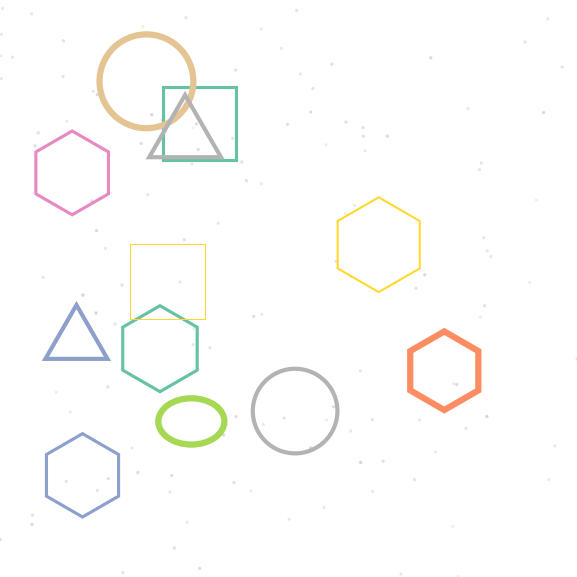[{"shape": "hexagon", "thickness": 1.5, "radius": 0.37, "center": [0.277, 0.395]}, {"shape": "square", "thickness": 1.5, "radius": 0.32, "center": [0.345, 0.785]}, {"shape": "hexagon", "thickness": 3, "radius": 0.34, "center": [0.769, 0.357]}, {"shape": "hexagon", "thickness": 1.5, "radius": 0.36, "center": [0.143, 0.176]}, {"shape": "triangle", "thickness": 2, "radius": 0.31, "center": [0.132, 0.409]}, {"shape": "hexagon", "thickness": 1.5, "radius": 0.36, "center": [0.125, 0.7]}, {"shape": "oval", "thickness": 3, "radius": 0.29, "center": [0.331, 0.269]}, {"shape": "hexagon", "thickness": 1, "radius": 0.41, "center": [0.656, 0.575]}, {"shape": "square", "thickness": 0.5, "radius": 0.33, "center": [0.291, 0.512]}, {"shape": "circle", "thickness": 3, "radius": 0.41, "center": [0.254, 0.858]}, {"shape": "circle", "thickness": 2, "radius": 0.37, "center": [0.511, 0.287]}, {"shape": "triangle", "thickness": 2, "radius": 0.36, "center": [0.321, 0.763]}]